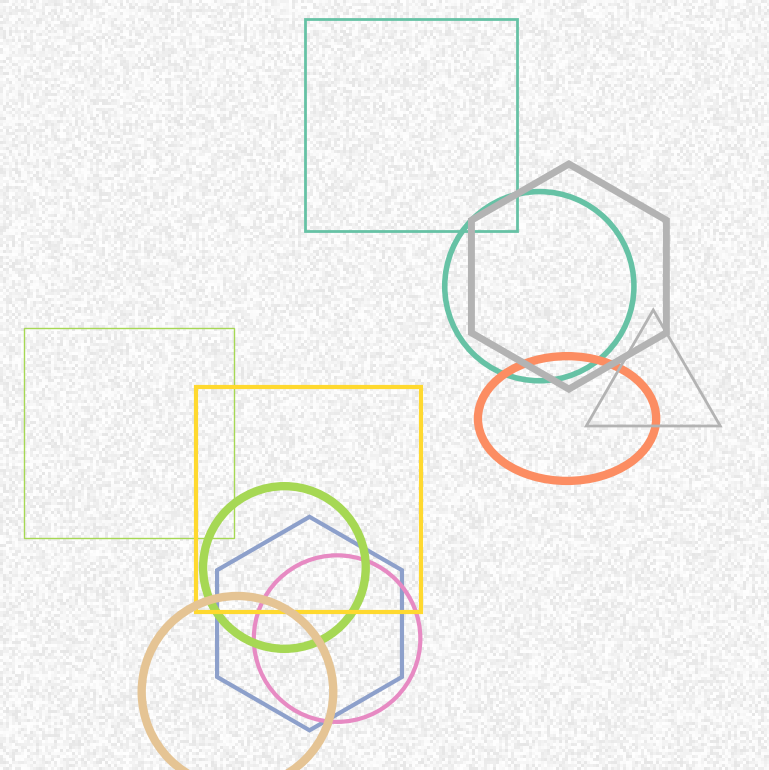[{"shape": "square", "thickness": 1, "radius": 0.69, "center": [0.533, 0.838]}, {"shape": "circle", "thickness": 2, "radius": 0.61, "center": [0.7, 0.628]}, {"shape": "oval", "thickness": 3, "radius": 0.58, "center": [0.736, 0.456]}, {"shape": "hexagon", "thickness": 1.5, "radius": 0.69, "center": [0.402, 0.19]}, {"shape": "circle", "thickness": 1.5, "radius": 0.54, "center": [0.438, 0.171]}, {"shape": "circle", "thickness": 3, "radius": 0.53, "center": [0.369, 0.263]}, {"shape": "square", "thickness": 0.5, "radius": 0.68, "center": [0.167, 0.438]}, {"shape": "square", "thickness": 1.5, "radius": 0.73, "center": [0.401, 0.351]}, {"shape": "circle", "thickness": 3, "radius": 0.62, "center": [0.308, 0.102]}, {"shape": "hexagon", "thickness": 2.5, "radius": 0.73, "center": [0.739, 0.641]}, {"shape": "triangle", "thickness": 1, "radius": 0.5, "center": [0.848, 0.497]}]